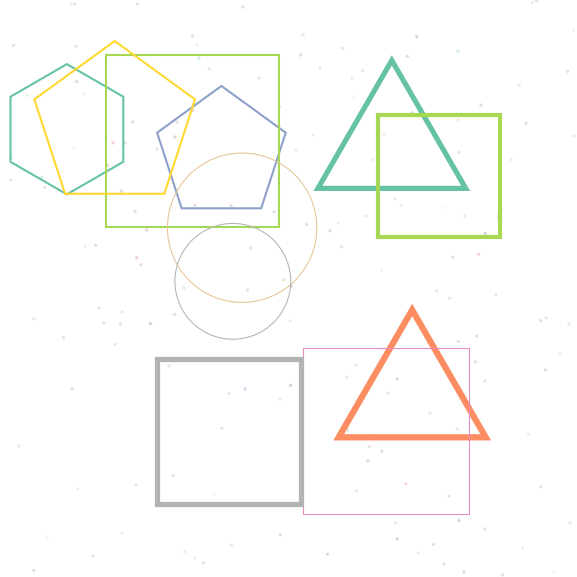[{"shape": "triangle", "thickness": 2.5, "radius": 0.74, "center": [0.678, 0.747]}, {"shape": "hexagon", "thickness": 1, "radius": 0.56, "center": [0.116, 0.775]}, {"shape": "triangle", "thickness": 3, "radius": 0.74, "center": [0.714, 0.315]}, {"shape": "pentagon", "thickness": 1, "radius": 0.59, "center": [0.383, 0.733]}, {"shape": "square", "thickness": 0.5, "radius": 0.72, "center": [0.668, 0.253]}, {"shape": "square", "thickness": 2, "radius": 0.53, "center": [0.76, 0.694]}, {"shape": "square", "thickness": 1, "radius": 0.75, "center": [0.333, 0.755]}, {"shape": "pentagon", "thickness": 1, "radius": 0.73, "center": [0.199, 0.782]}, {"shape": "circle", "thickness": 0.5, "radius": 0.65, "center": [0.419, 0.605]}, {"shape": "circle", "thickness": 0.5, "radius": 0.5, "center": [0.403, 0.512]}, {"shape": "square", "thickness": 2.5, "radius": 0.63, "center": [0.396, 0.252]}]